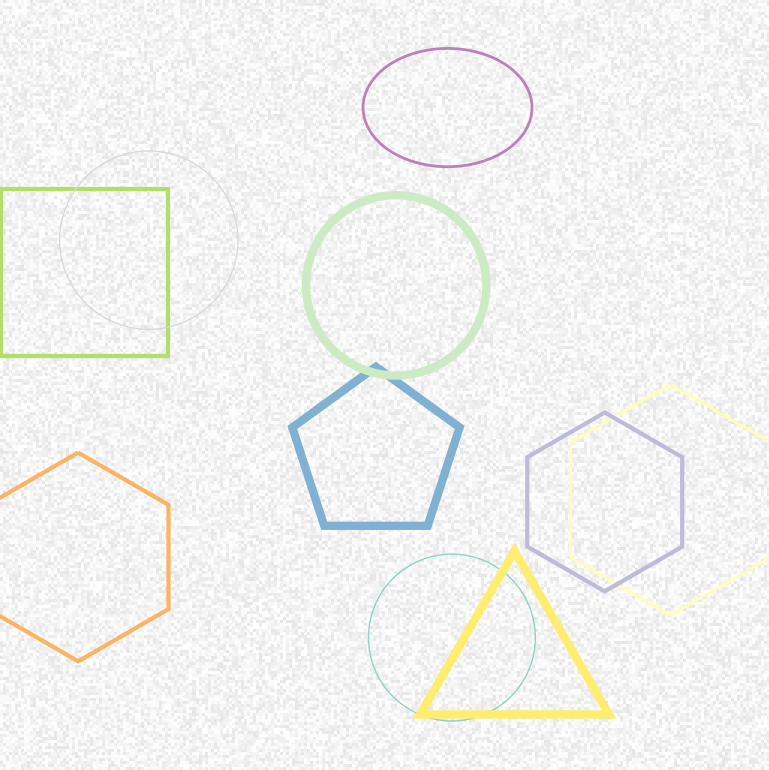[{"shape": "circle", "thickness": 0.5, "radius": 0.54, "center": [0.587, 0.172]}, {"shape": "hexagon", "thickness": 1, "radius": 0.75, "center": [0.871, 0.351]}, {"shape": "hexagon", "thickness": 1.5, "radius": 0.58, "center": [0.785, 0.348]}, {"shape": "pentagon", "thickness": 3, "radius": 0.57, "center": [0.488, 0.41]}, {"shape": "hexagon", "thickness": 1.5, "radius": 0.68, "center": [0.101, 0.277]}, {"shape": "square", "thickness": 1.5, "radius": 0.54, "center": [0.11, 0.646]}, {"shape": "circle", "thickness": 0.5, "radius": 0.58, "center": [0.193, 0.688]}, {"shape": "oval", "thickness": 1, "radius": 0.55, "center": [0.581, 0.86]}, {"shape": "circle", "thickness": 3, "radius": 0.59, "center": [0.515, 0.629]}, {"shape": "triangle", "thickness": 3, "radius": 0.71, "center": [0.668, 0.143]}]